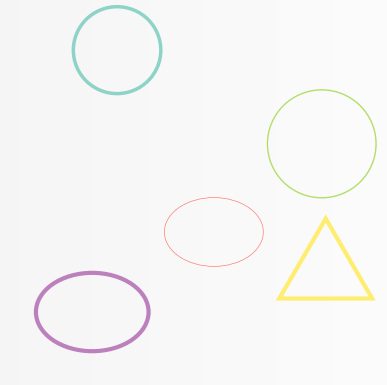[{"shape": "circle", "thickness": 2.5, "radius": 0.56, "center": [0.302, 0.87]}, {"shape": "oval", "thickness": 0.5, "radius": 0.64, "center": [0.552, 0.397]}, {"shape": "circle", "thickness": 1, "radius": 0.7, "center": [0.83, 0.626]}, {"shape": "oval", "thickness": 3, "radius": 0.73, "center": [0.238, 0.19]}, {"shape": "triangle", "thickness": 3, "radius": 0.69, "center": [0.841, 0.294]}]